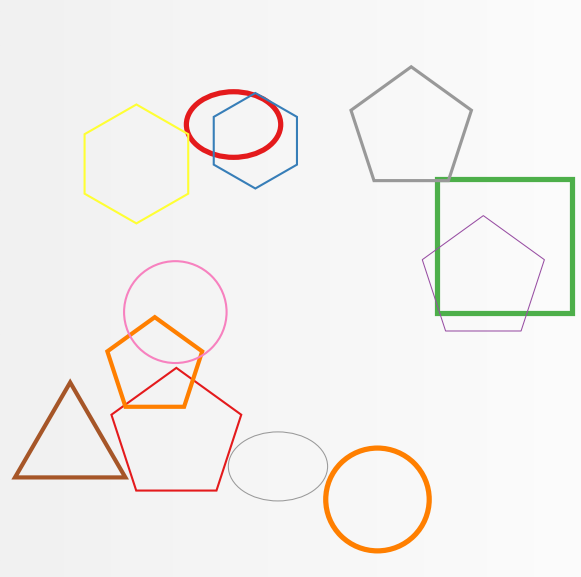[{"shape": "oval", "thickness": 2.5, "radius": 0.41, "center": [0.402, 0.783]}, {"shape": "pentagon", "thickness": 1, "radius": 0.59, "center": [0.303, 0.245]}, {"shape": "hexagon", "thickness": 1, "radius": 0.41, "center": [0.439, 0.755]}, {"shape": "square", "thickness": 2.5, "radius": 0.58, "center": [0.867, 0.572]}, {"shape": "pentagon", "thickness": 0.5, "radius": 0.55, "center": [0.832, 0.515]}, {"shape": "circle", "thickness": 2.5, "radius": 0.45, "center": [0.649, 0.134]}, {"shape": "pentagon", "thickness": 2, "radius": 0.43, "center": [0.266, 0.364]}, {"shape": "hexagon", "thickness": 1, "radius": 0.51, "center": [0.235, 0.715]}, {"shape": "triangle", "thickness": 2, "radius": 0.55, "center": [0.121, 0.227]}, {"shape": "circle", "thickness": 1, "radius": 0.44, "center": [0.302, 0.459]}, {"shape": "oval", "thickness": 0.5, "radius": 0.43, "center": [0.478, 0.191]}, {"shape": "pentagon", "thickness": 1.5, "radius": 0.54, "center": [0.707, 0.775]}]